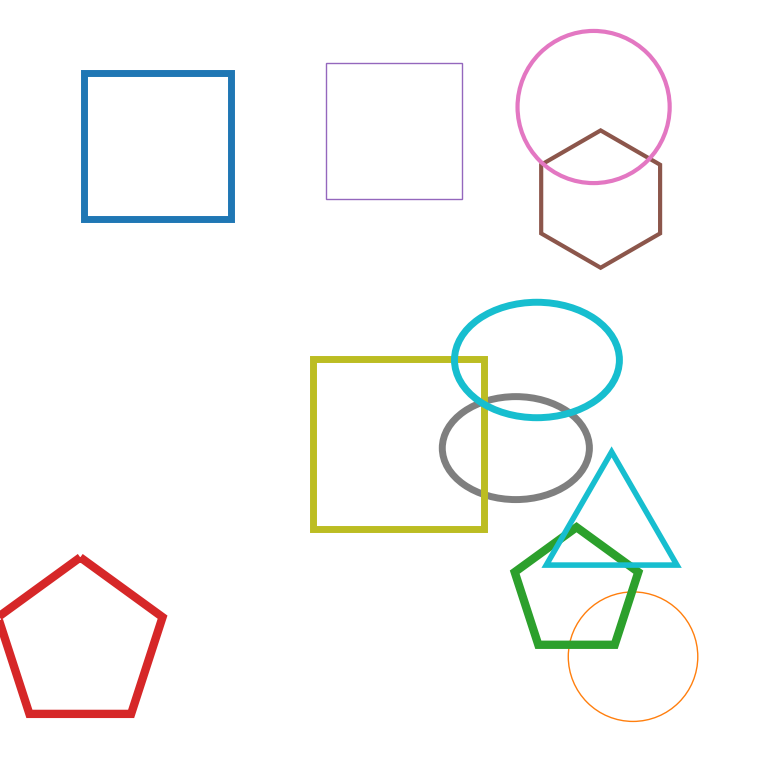[{"shape": "square", "thickness": 2.5, "radius": 0.47, "center": [0.205, 0.811]}, {"shape": "circle", "thickness": 0.5, "radius": 0.42, "center": [0.822, 0.147]}, {"shape": "pentagon", "thickness": 3, "radius": 0.42, "center": [0.749, 0.231]}, {"shape": "pentagon", "thickness": 3, "radius": 0.56, "center": [0.104, 0.164]}, {"shape": "square", "thickness": 0.5, "radius": 0.44, "center": [0.512, 0.83]}, {"shape": "hexagon", "thickness": 1.5, "radius": 0.45, "center": [0.78, 0.741]}, {"shape": "circle", "thickness": 1.5, "radius": 0.49, "center": [0.771, 0.861]}, {"shape": "oval", "thickness": 2.5, "radius": 0.48, "center": [0.67, 0.418]}, {"shape": "square", "thickness": 2.5, "radius": 0.55, "center": [0.517, 0.423]}, {"shape": "triangle", "thickness": 2, "radius": 0.49, "center": [0.794, 0.315]}, {"shape": "oval", "thickness": 2.5, "radius": 0.54, "center": [0.697, 0.532]}]